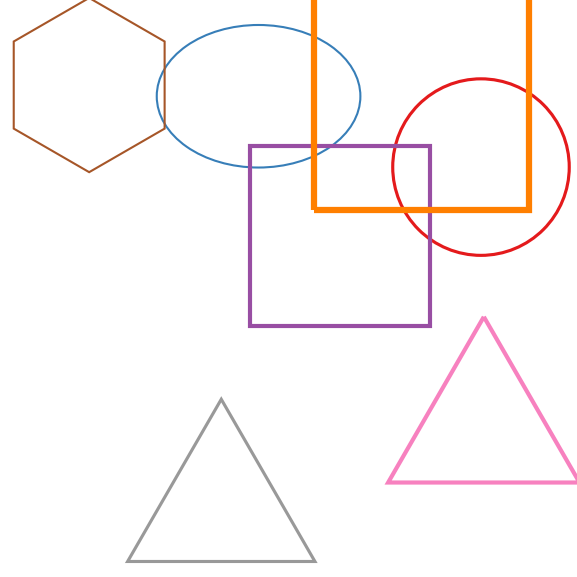[{"shape": "circle", "thickness": 1.5, "radius": 0.76, "center": [0.833, 0.71]}, {"shape": "oval", "thickness": 1, "radius": 0.88, "center": [0.448, 0.832]}, {"shape": "square", "thickness": 2, "radius": 0.78, "center": [0.589, 0.591]}, {"shape": "square", "thickness": 3, "radius": 0.93, "center": [0.73, 0.822]}, {"shape": "hexagon", "thickness": 1, "radius": 0.75, "center": [0.154, 0.852]}, {"shape": "triangle", "thickness": 2, "radius": 0.96, "center": [0.838, 0.259]}, {"shape": "triangle", "thickness": 1.5, "radius": 0.94, "center": [0.383, 0.12]}]